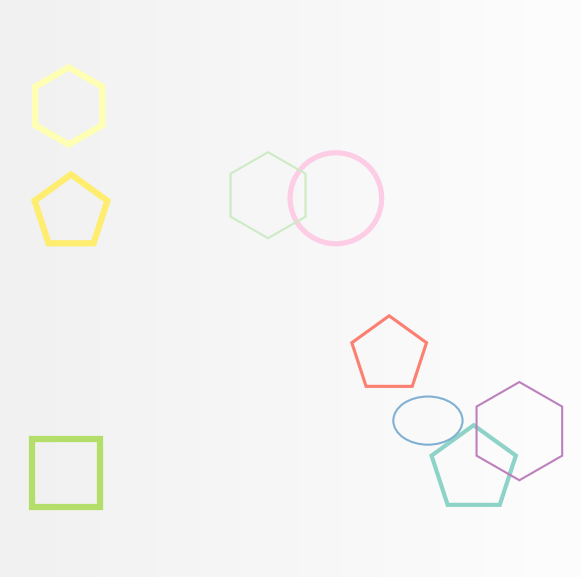[{"shape": "pentagon", "thickness": 2, "radius": 0.38, "center": [0.815, 0.187]}, {"shape": "hexagon", "thickness": 3, "radius": 0.33, "center": [0.118, 0.816]}, {"shape": "pentagon", "thickness": 1.5, "radius": 0.34, "center": [0.67, 0.385]}, {"shape": "oval", "thickness": 1, "radius": 0.3, "center": [0.736, 0.271]}, {"shape": "square", "thickness": 3, "radius": 0.29, "center": [0.114, 0.181]}, {"shape": "circle", "thickness": 2.5, "radius": 0.39, "center": [0.578, 0.656]}, {"shape": "hexagon", "thickness": 1, "radius": 0.43, "center": [0.894, 0.253]}, {"shape": "hexagon", "thickness": 1, "radius": 0.37, "center": [0.461, 0.661]}, {"shape": "pentagon", "thickness": 3, "radius": 0.33, "center": [0.122, 0.631]}]